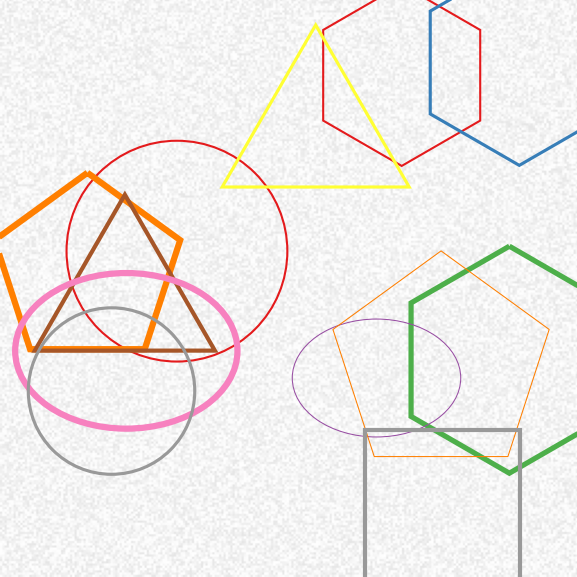[{"shape": "circle", "thickness": 1, "radius": 0.96, "center": [0.306, 0.564]}, {"shape": "hexagon", "thickness": 1, "radius": 0.78, "center": [0.696, 0.869]}, {"shape": "hexagon", "thickness": 1.5, "radius": 0.89, "center": [0.899, 0.891]}, {"shape": "hexagon", "thickness": 2.5, "radius": 0.98, "center": [0.882, 0.376]}, {"shape": "oval", "thickness": 0.5, "radius": 0.73, "center": [0.652, 0.345]}, {"shape": "pentagon", "thickness": 3, "radius": 0.84, "center": [0.151, 0.531]}, {"shape": "pentagon", "thickness": 0.5, "radius": 0.98, "center": [0.764, 0.368]}, {"shape": "triangle", "thickness": 1.5, "radius": 0.93, "center": [0.547, 0.769]}, {"shape": "triangle", "thickness": 2, "radius": 0.9, "center": [0.216, 0.482]}, {"shape": "oval", "thickness": 3, "radius": 0.96, "center": [0.219, 0.392]}, {"shape": "square", "thickness": 2, "radius": 0.67, "center": [0.766, 0.12]}, {"shape": "circle", "thickness": 1.5, "radius": 0.72, "center": [0.193, 0.322]}]